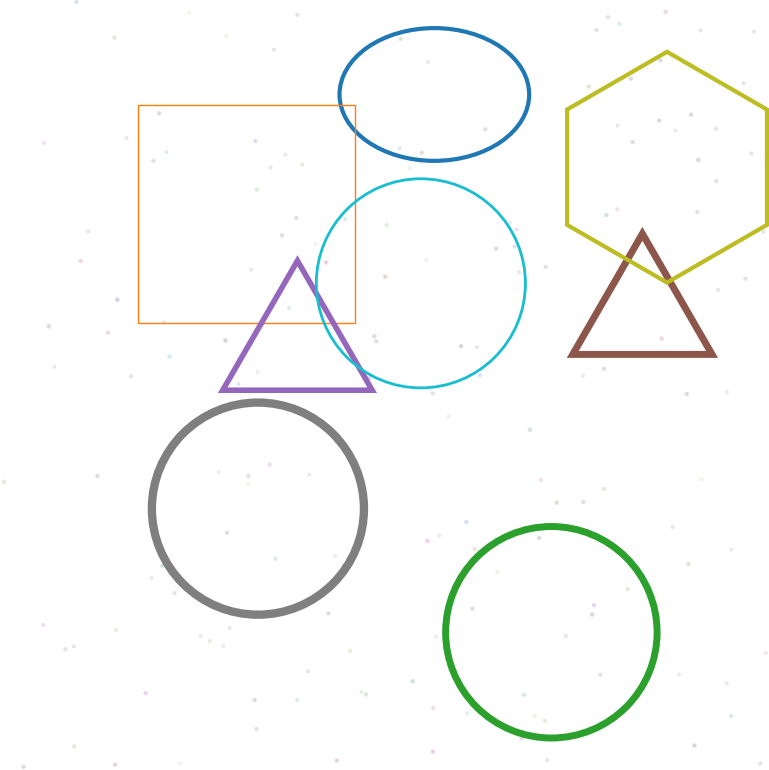[{"shape": "oval", "thickness": 1.5, "radius": 0.62, "center": [0.564, 0.877]}, {"shape": "square", "thickness": 0.5, "radius": 0.71, "center": [0.32, 0.722]}, {"shape": "circle", "thickness": 2.5, "radius": 0.69, "center": [0.716, 0.179]}, {"shape": "triangle", "thickness": 2, "radius": 0.56, "center": [0.386, 0.549]}, {"shape": "triangle", "thickness": 2.5, "radius": 0.52, "center": [0.834, 0.592]}, {"shape": "circle", "thickness": 3, "radius": 0.69, "center": [0.335, 0.339]}, {"shape": "hexagon", "thickness": 1.5, "radius": 0.75, "center": [0.866, 0.783]}, {"shape": "circle", "thickness": 1, "radius": 0.68, "center": [0.547, 0.632]}]